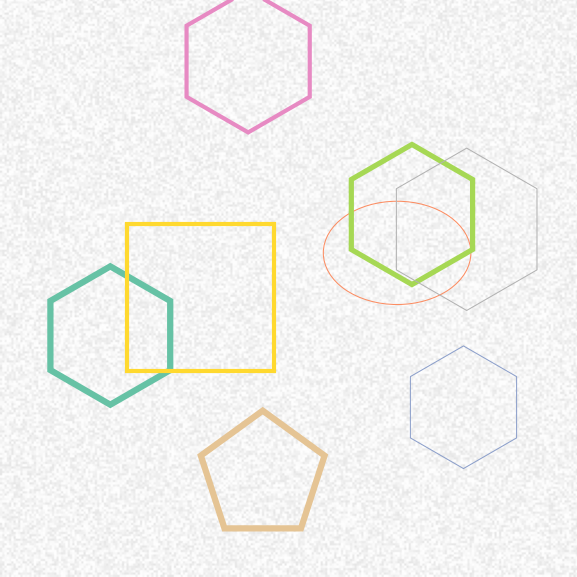[{"shape": "hexagon", "thickness": 3, "radius": 0.6, "center": [0.191, 0.418]}, {"shape": "oval", "thickness": 0.5, "radius": 0.64, "center": [0.688, 0.561]}, {"shape": "hexagon", "thickness": 0.5, "radius": 0.53, "center": [0.803, 0.294]}, {"shape": "hexagon", "thickness": 2, "radius": 0.62, "center": [0.43, 0.893]}, {"shape": "hexagon", "thickness": 2.5, "radius": 0.61, "center": [0.713, 0.628]}, {"shape": "square", "thickness": 2, "radius": 0.64, "center": [0.348, 0.484]}, {"shape": "pentagon", "thickness": 3, "radius": 0.56, "center": [0.455, 0.175]}, {"shape": "hexagon", "thickness": 0.5, "radius": 0.7, "center": [0.808, 0.602]}]